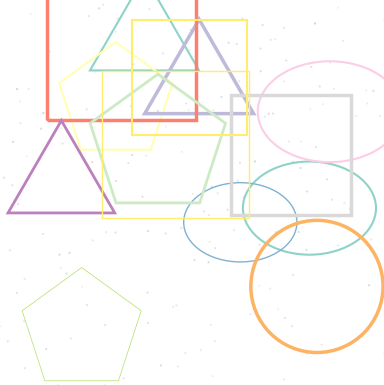[{"shape": "triangle", "thickness": 1.5, "radius": 0.82, "center": [0.375, 0.899]}, {"shape": "oval", "thickness": 1.5, "radius": 0.86, "center": [0.804, 0.459]}, {"shape": "pentagon", "thickness": 1.5, "radius": 0.77, "center": [0.301, 0.736]}, {"shape": "triangle", "thickness": 2.5, "radius": 0.82, "center": [0.517, 0.786]}, {"shape": "square", "thickness": 2.5, "radius": 0.97, "center": [0.317, 0.881]}, {"shape": "oval", "thickness": 1, "radius": 0.74, "center": [0.624, 0.423]}, {"shape": "circle", "thickness": 2.5, "radius": 0.86, "center": [0.823, 0.256]}, {"shape": "pentagon", "thickness": 0.5, "radius": 0.81, "center": [0.212, 0.143]}, {"shape": "oval", "thickness": 1.5, "radius": 0.94, "center": [0.857, 0.71]}, {"shape": "square", "thickness": 2.5, "radius": 0.78, "center": [0.756, 0.596]}, {"shape": "triangle", "thickness": 2, "radius": 0.8, "center": [0.159, 0.527]}, {"shape": "pentagon", "thickness": 2, "radius": 0.92, "center": [0.41, 0.623]}, {"shape": "square", "thickness": 1.5, "radius": 0.74, "center": [0.492, 0.798]}, {"shape": "square", "thickness": 1, "radius": 0.96, "center": [0.457, 0.625]}]